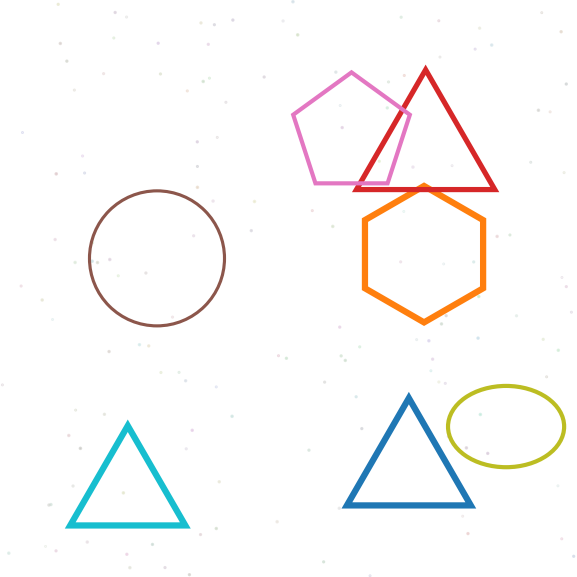[{"shape": "triangle", "thickness": 3, "radius": 0.62, "center": [0.708, 0.186]}, {"shape": "hexagon", "thickness": 3, "radius": 0.59, "center": [0.734, 0.559]}, {"shape": "triangle", "thickness": 2.5, "radius": 0.69, "center": [0.737, 0.74]}, {"shape": "circle", "thickness": 1.5, "radius": 0.58, "center": [0.272, 0.552]}, {"shape": "pentagon", "thickness": 2, "radius": 0.53, "center": [0.609, 0.768]}, {"shape": "oval", "thickness": 2, "radius": 0.5, "center": [0.876, 0.26]}, {"shape": "triangle", "thickness": 3, "radius": 0.58, "center": [0.221, 0.147]}]